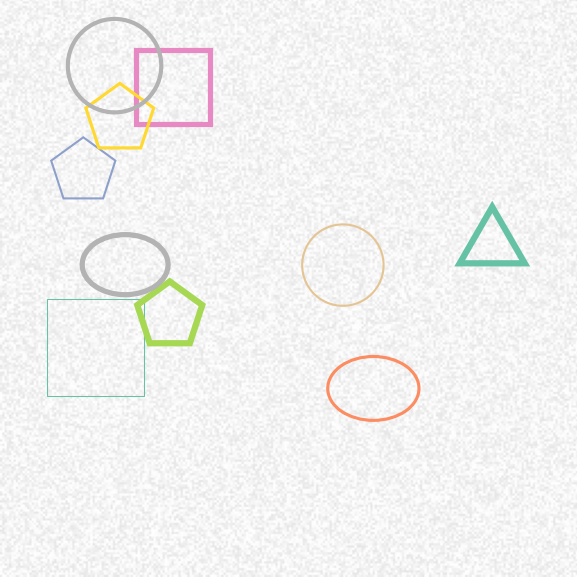[{"shape": "square", "thickness": 0.5, "radius": 0.42, "center": [0.166, 0.397]}, {"shape": "triangle", "thickness": 3, "radius": 0.33, "center": [0.852, 0.576]}, {"shape": "oval", "thickness": 1.5, "radius": 0.39, "center": [0.647, 0.327]}, {"shape": "pentagon", "thickness": 1, "radius": 0.29, "center": [0.144, 0.703]}, {"shape": "square", "thickness": 2.5, "radius": 0.32, "center": [0.3, 0.848]}, {"shape": "pentagon", "thickness": 3, "radius": 0.3, "center": [0.294, 0.453]}, {"shape": "pentagon", "thickness": 1.5, "radius": 0.31, "center": [0.207, 0.793]}, {"shape": "circle", "thickness": 1, "radius": 0.35, "center": [0.594, 0.54]}, {"shape": "circle", "thickness": 2, "radius": 0.4, "center": [0.198, 0.885]}, {"shape": "oval", "thickness": 2.5, "radius": 0.37, "center": [0.217, 0.541]}]